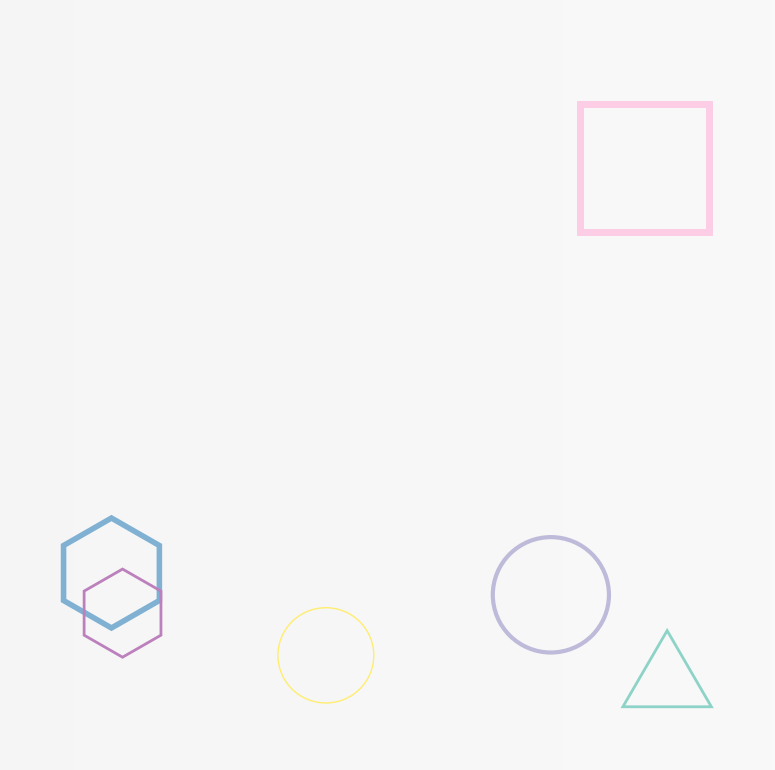[{"shape": "triangle", "thickness": 1, "radius": 0.33, "center": [0.861, 0.115]}, {"shape": "circle", "thickness": 1.5, "radius": 0.37, "center": [0.711, 0.228]}, {"shape": "hexagon", "thickness": 2, "radius": 0.36, "center": [0.144, 0.256]}, {"shape": "square", "thickness": 2.5, "radius": 0.42, "center": [0.832, 0.781]}, {"shape": "hexagon", "thickness": 1, "radius": 0.29, "center": [0.158, 0.204]}, {"shape": "circle", "thickness": 0.5, "radius": 0.31, "center": [0.42, 0.149]}]